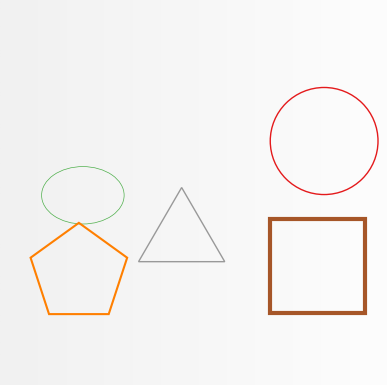[{"shape": "circle", "thickness": 1, "radius": 0.7, "center": [0.836, 0.634]}, {"shape": "oval", "thickness": 0.5, "radius": 0.53, "center": [0.214, 0.493]}, {"shape": "pentagon", "thickness": 1.5, "radius": 0.66, "center": [0.204, 0.29]}, {"shape": "square", "thickness": 3, "radius": 0.61, "center": [0.818, 0.309]}, {"shape": "triangle", "thickness": 1, "radius": 0.64, "center": [0.469, 0.385]}]